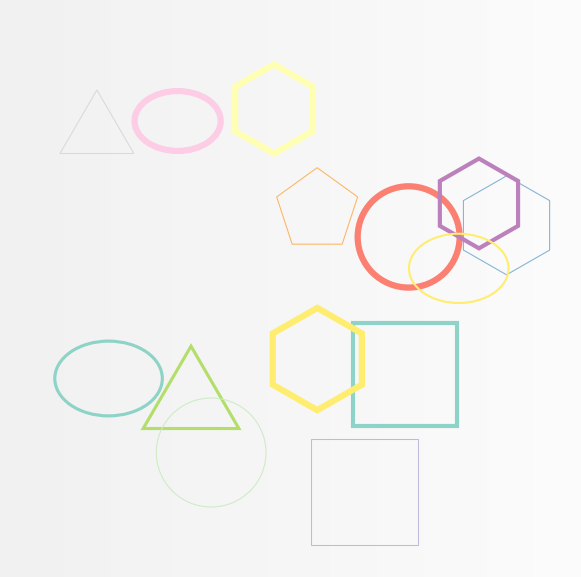[{"shape": "oval", "thickness": 1.5, "radius": 0.46, "center": [0.187, 0.344]}, {"shape": "square", "thickness": 2, "radius": 0.45, "center": [0.697, 0.35]}, {"shape": "hexagon", "thickness": 3, "radius": 0.39, "center": [0.471, 0.81]}, {"shape": "square", "thickness": 0.5, "radius": 0.46, "center": [0.627, 0.148]}, {"shape": "circle", "thickness": 3, "radius": 0.44, "center": [0.703, 0.589]}, {"shape": "hexagon", "thickness": 0.5, "radius": 0.43, "center": [0.871, 0.609]}, {"shape": "pentagon", "thickness": 0.5, "radius": 0.37, "center": [0.546, 0.636]}, {"shape": "triangle", "thickness": 1.5, "radius": 0.48, "center": [0.329, 0.305]}, {"shape": "oval", "thickness": 3, "radius": 0.37, "center": [0.306, 0.79]}, {"shape": "triangle", "thickness": 0.5, "radius": 0.37, "center": [0.167, 0.77]}, {"shape": "hexagon", "thickness": 2, "radius": 0.39, "center": [0.824, 0.647]}, {"shape": "circle", "thickness": 0.5, "radius": 0.47, "center": [0.363, 0.216]}, {"shape": "oval", "thickness": 1, "radius": 0.43, "center": [0.789, 0.534]}, {"shape": "hexagon", "thickness": 3, "radius": 0.44, "center": [0.546, 0.377]}]